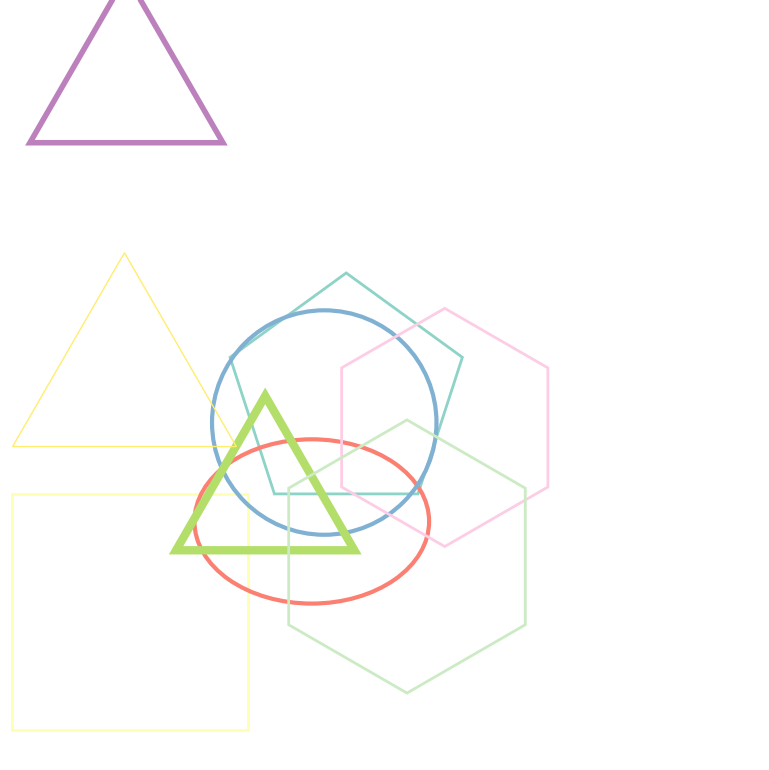[{"shape": "pentagon", "thickness": 1, "radius": 0.79, "center": [0.45, 0.487]}, {"shape": "square", "thickness": 1, "radius": 0.77, "center": [0.168, 0.205]}, {"shape": "oval", "thickness": 1.5, "radius": 0.76, "center": [0.405, 0.323]}, {"shape": "circle", "thickness": 1.5, "radius": 0.73, "center": [0.421, 0.451]}, {"shape": "triangle", "thickness": 3, "radius": 0.67, "center": [0.344, 0.352]}, {"shape": "hexagon", "thickness": 1, "radius": 0.77, "center": [0.578, 0.445]}, {"shape": "triangle", "thickness": 2, "radius": 0.72, "center": [0.164, 0.887]}, {"shape": "hexagon", "thickness": 1, "radius": 0.89, "center": [0.529, 0.277]}, {"shape": "triangle", "thickness": 0.5, "radius": 0.84, "center": [0.162, 0.504]}]